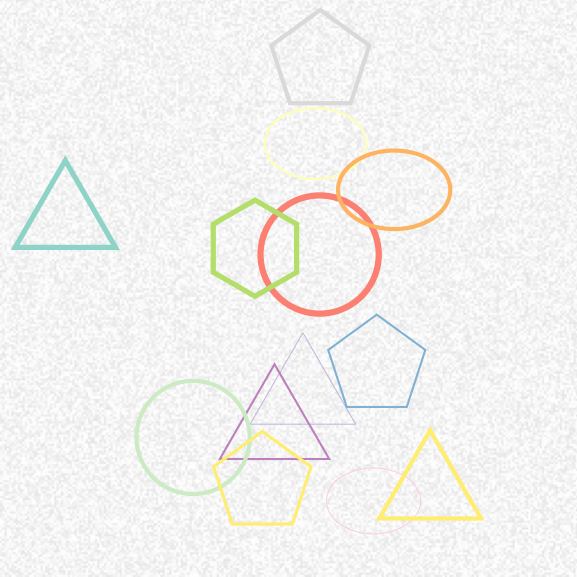[{"shape": "triangle", "thickness": 2.5, "radius": 0.5, "center": [0.113, 0.621]}, {"shape": "oval", "thickness": 1, "radius": 0.44, "center": [0.546, 0.751]}, {"shape": "triangle", "thickness": 0.5, "radius": 0.53, "center": [0.524, 0.317]}, {"shape": "circle", "thickness": 3, "radius": 0.51, "center": [0.553, 0.558]}, {"shape": "pentagon", "thickness": 1, "radius": 0.44, "center": [0.652, 0.366]}, {"shape": "oval", "thickness": 2, "radius": 0.49, "center": [0.683, 0.67]}, {"shape": "hexagon", "thickness": 2.5, "radius": 0.42, "center": [0.441, 0.569]}, {"shape": "oval", "thickness": 0.5, "radius": 0.41, "center": [0.647, 0.132]}, {"shape": "pentagon", "thickness": 2, "radius": 0.45, "center": [0.555, 0.893]}, {"shape": "triangle", "thickness": 1, "radius": 0.55, "center": [0.475, 0.259]}, {"shape": "circle", "thickness": 2, "radius": 0.49, "center": [0.334, 0.242]}, {"shape": "pentagon", "thickness": 1.5, "radius": 0.44, "center": [0.454, 0.163]}, {"shape": "triangle", "thickness": 2, "radius": 0.51, "center": [0.745, 0.152]}]